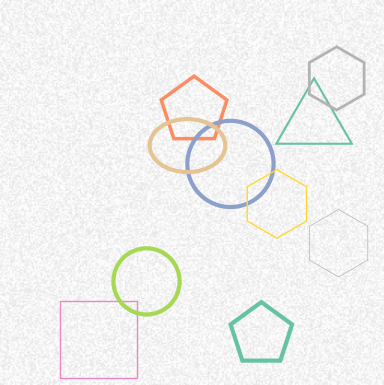[{"shape": "triangle", "thickness": 1.5, "radius": 0.57, "center": [0.816, 0.683]}, {"shape": "pentagon", "thickness": 3, "radius": 0.42, "center": [0.679, 0.131]}, {"shape": "pentagon", "thickness": 2.5, "radius": 0.45, "center": [0.504, 0.713]}, {"shape": "circle", "thickness": 3, "radius": 0.56, "center": [0.599, 0.574]}, {"shape": "square", "thickness": 1, "radius": 0.5, "center": [0.257, 0.119]}, {"shape": "circle", "thickness": 3, "radius": 0.43, "center": [0.381, 0.269]}, {"shape": "hexagon", "thickness": 1, "radius": 0.44, "center": [0.719, 0.47]}, {"shape": "oval", "thickness": 3, "radius": 0.49, "center": [0.487, 0.622]}, {"shape": "hexagon", "thickness": 2, "radius": 0.41, "center": [0.875, 0.796]}, {"shape": "hexagon", "thickness": 0.5, "radius": 0.44, "center": [0.879, 0.368]}]